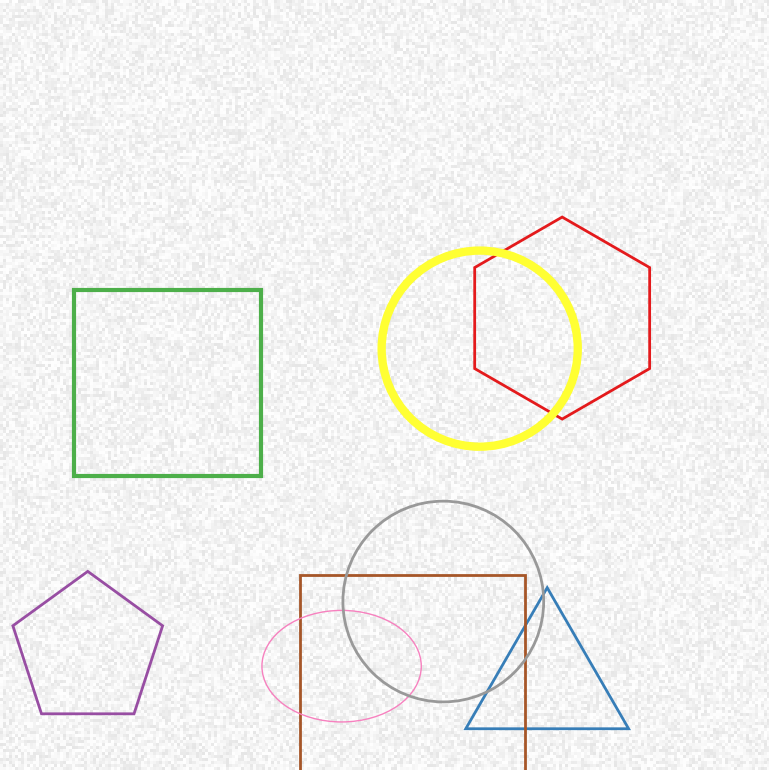[{"shape": "hexagon", "thickness": 1, "radius": 0.66, "center": [0.73, 0.587]}, {"shape": "triangle", "thickness": 1, "radius": 0.61, "center": [0.711, 0.115]}, {"shape": "square", "thickness": 1.5, "radius": 0.61, "center": [0.218, 0.503]}, {"shape": "pentagon", "thickness": 1, "radius": 0.51, "center": [0.114, 0.156]}, {"shape": "circle", "thickness": 3, "radius": 0.64, "center": [0.623, 0.547]}, {"shape": "square", "thickness": 1, "radius": 0.73, "center": [0.536, 0.108]}, {"shape": "oval", "thickness": 0.5, "radius": 0.52, "center": [0.444, 0.135]}, {"shape": "circle", "thickness": 1, "radius": 0.65, "center": [0.576, 0.219]}]